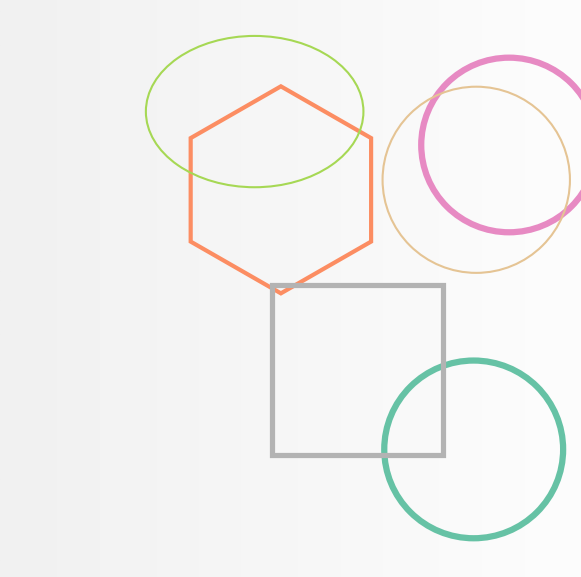[{"shape": "circle", "thickness": 3, "radius": 0.77, "center": [0.815, 0.221]}, {"shape": "hexagon", "thickness": 2, "radius": 0.9, "center": [0.483, 0.67]}, {"shape": "circle", "thickness": 3, "radius": 0.76, "center": [0.876, 0.748]}, {"shape": "oval", "thickness": 1, "radius": 0.94, "center": [0.438, 0.806]}, {"shape": "circle", "thickness": 1, "radius": 0.81, "center": [0.819, 0.688]}, {"shape": "square", "thickness": 2.5, "radius": 0.74, "center": [0.614, 0.359]}]